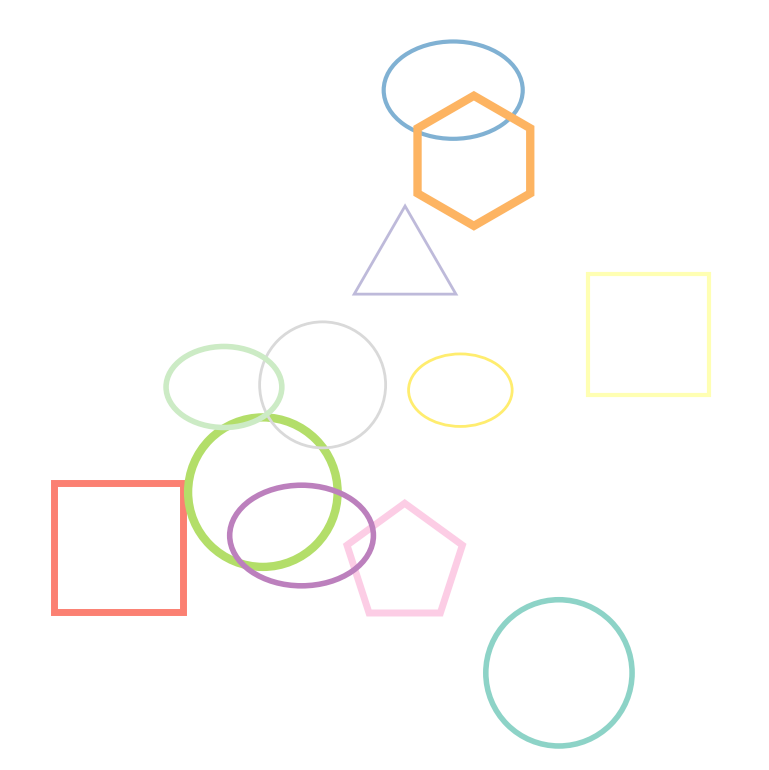[{"shape": "circle", "thickness": 2, "radius": 0.47, "center": [0.726, 0.126]}, {"shape": "square", "thickness": 1.5, "radius": 0.39, "center": [0.842, 0.565]}, {"shape": "triangle", "thickness": 1, "radius": 0.38, "center": [0.526, 0.656]}, {"shape": "square", "thickness": 2.5, "radius": 0.42, "center": [0.154, 0.289]}, {"shape": "oval", "thickness": 1.5, "radius": 0.45, "center": [0.589, 0.883]}, {"shape": "hexagon", "thickness": 3, "radius": 0.42, "center": [0.615, 0.791]}, {"shape": "circle", "thickness": 3, "radius": 0.49, "center": [0.341, 0.361]}, {"shape": "pentagon", "thickness": 2.5, "radius": 0.39, "center": [0.526, 0.268]}, {"shape": "circle", "thickness": 1, "radius": 0.41, "center": [0.419, 0.5]}, {"shape": "oval", "thickness": 2, "radius": 0.47, "center": [0.392, 0.305]}, {"shape": "oval", "thickness": 2, "radius": 0.38, "center": [0.291, 0.497]}, {"shape": "oval", "thickness": 1, "radius": 0.34, "center": [0.598, 0.493]}]